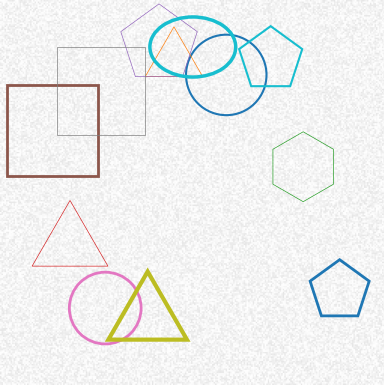[{"shape": "circle", "thickness": 1.5, "radius": 0.52, "center": [0.588, 0.805]}, {"shape": "pentagon", "thickness": 2, "radius": 0.4, "center": [0.882, 0.245]}, {"shape": "triangle", "thickness": 0.5, "radius": 0.43, "center": [0.452, 0.844]}, {"shape": "hexagon", "thickness": 0.5, "radius": 0.45, "center": [0.788, 0.567]}, {"shape": "triangle", "thickness": 0.5, "radius": 0.57, "center": [0.182, 0.366]}, {"shape": "pentagon", "thickness": 0.5, "radius": 0.52, "center": [0.413, 0.885]}, {"shape": "square", "thickness": 2, "radius": 0.59, "center": [0.136, 0.66]}, {"shape": "circle", "thickness": 2, "radius": 0.47, "center": [0.273, 0.2]}, {"shape": "square", "thickness": 0.5, "radius": 0.57, "center": [0.261, 0.763]}, {"shape": "triangle", "thickness": 3, "radius": 0.59, "center": [0.384, 0.177]}, {"shape": "oval", "thickness": 2.5, "radius": 0.56, "center": [0.501, 0.878]}, {"shape": "pentagon", "thickness": 1.5, "radius": 0.43, "center": [0.703, 0.846]}]